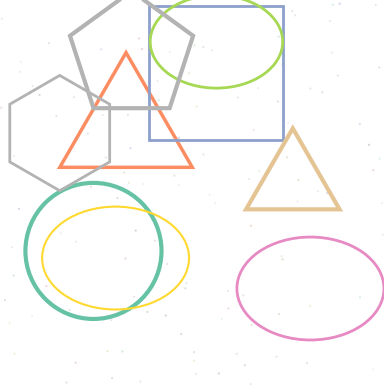[{"shape": "circle", "thickness": 3, "radius": 0.88, "center": [0.243, 0.348]}, {"shape": "triangle", "thickness": 2.5, "radius": 0.99, "center": [0.327, 0.665]}, {"shape": "square", "thickness": 2, "radius": 0.87, "center": [0.561, 0.81]}, {"shape": "oval", "thickness": 2, "radius": 0.95, "center": [0.806, 0.251]}, {"shape": "oval", "thickness": 2, "radius": 0.86, "center": [0.562, 0.892]}, {"shape": "oval", "thickness": 1.5, "radius": 0.95, "center": [0.3, 0.33]}, {"shape": "triangle", "thickness": 3, "radius": 0.7, "center": [0.761, 0.526]}, {"shape": "hexagon", "thickness": 2, "radius": 0.75, "center": [0.155, 0.654]}, {"shape": "pentagon", "thickness": 3, "radius": 0.84, "center": [0.342, 0.855]}]